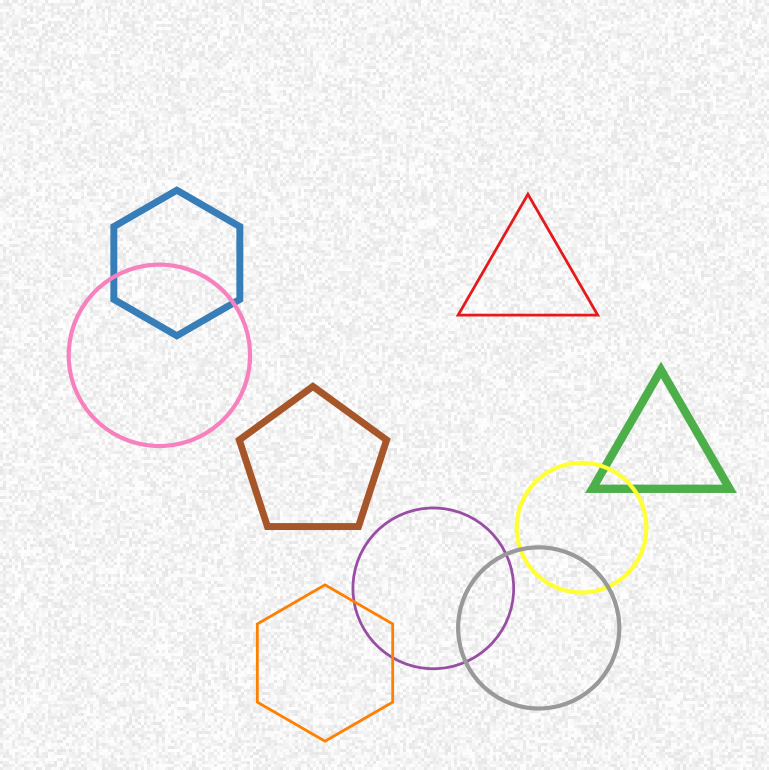[{"shape": "triangle", "thickness": 1, "radius": 0.52, "center": [0.686, 0.643]}, {"shape": "hexagon", "thickness": 2.5, "radius": 0.47, "center": [0.23, 0.658]}, {"shape": "triangle", "thickness": 3, "radius": 0.51, "center": [0.858, 0.417]}, {"shape": "circle", "thickness": 1, "radius": 0.52, "center": [0.563, 0.236]}, {"shape": "hexagon", "thickness": 1, "radius": 0.51, "center": [0.422, 0.139]}, {"shape": "circle", "thickness": 1.5, "radius": 0.42, "center": [0.755, 0.315]}, {"shape": "pentagon", "thickness": 2.5, "radius": 0.5, "center": [0.406, 0.398]}, {"shape": "circle", "thickness": 1.5, "radius": 0.59, "center": [0.207, 0.539]}, {"shape": "circle", "thickness": 1.5, "radius": 0.52, "center": [0.7, 0.185]}]